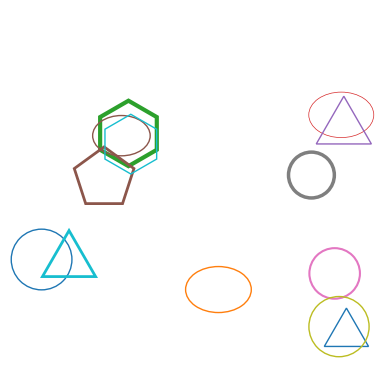[{"shape": "triangle", "thickness": 1, "radius": 0.33, "center": [0.9, 0.133]}, {"shape": "circle", "thickness": 1, "radius": 0.39, "center": [0.108, 0.326]}, {"shape": "oval", "thickness": 1, "radius": 0.43, "center": [0.567, 0.248]}, {"shape": "hexagon", "thickness": 3, "radius": 0.42, "center": [0.334, 0.653]}, {"shape": "oval", "thickness": 0.5, "radius": 0.42, "center": [0.886, 0.702]}, {"shape": "triangle", "thickness": 1, "radius": 0.41, "center": [0.893, 0.667]}, {"shape": "oval", "thickness": 1, "radius": 0.37, "center": [0.315, 0.648]}, {"shape": "pentagon", "thickness": 2, "radius": 0.41, "center": [0.27, 0.537]}, {"shape": "circle", "thickness": 1.5, "radius": 0.33, "center": [0.869, 0.29]}, {"shape": "circle", "thickness": 2.5, "radius": 0.3, "center": [0.809, 0.545]}, {"shape": "circle", "thickness": 1, "radius": 0.39, "center": [0.881, 0.152]}, {"shape": "triangle", "thickness": 2, "radius": 0.4, "center": [0.179, 0.321]}, {"shape": "hexagon", "thickness": 1, "radius": 0.39, "center": [0.34, 0.626]}]